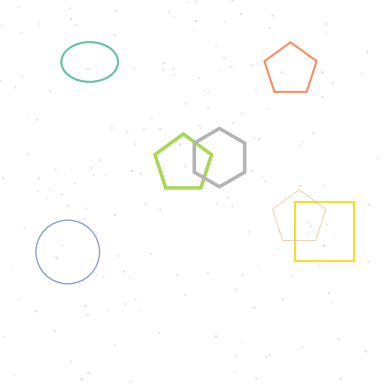[{"shape": "oval", "thickness": 1.5, "radius": 0.37, "center": [0.233, 0.839]}, {"shape": "pentagon", "thickness": 1.5, "radius": 0.36, "center": [0.755, 0.819]}, {"shape": "circle", "thickness": 1, "radius": 0.41, "center": [0.176, 0.346]}, {"shape": "pentagon", "thickness": 2.5, "radius": 0.39, "center": [0.476, 0.574]}, {"shape": "square", "thickness": 1.5, "radius": 0.39, "center": [0.843, 0.399]}, {"shape": "pentagon", "thickness": 0.5, "radius": 0.36, "center": [0.777, 0.434]}, {"shape": "hexagon", "thickness": 2.5, "radius": 0.38, "center": [0.57, 0.591]}]